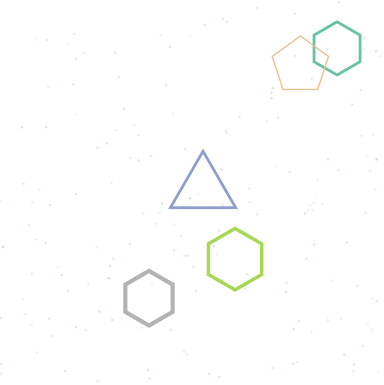[{"shape": "hexagon", "thickness": 2, "radius": 0.35, "center": [0.875, 0.874]}, {"shape": "triangle", "thickness": 2, "radius": 0.49, "center": [0.527, 0.509]}, {"shape": "hexagon", "thickness": 2.5, "radius": 0.4, "center": [0.611, 0.327]}, {"shape": "pentagon", "thickness": 1, "radius": 0.38, "center": [0.78, 0.83]}, {"shape": "hexagon", "thickness": 3, "radius": 0.35, "center": [0.387, 0.225]}]